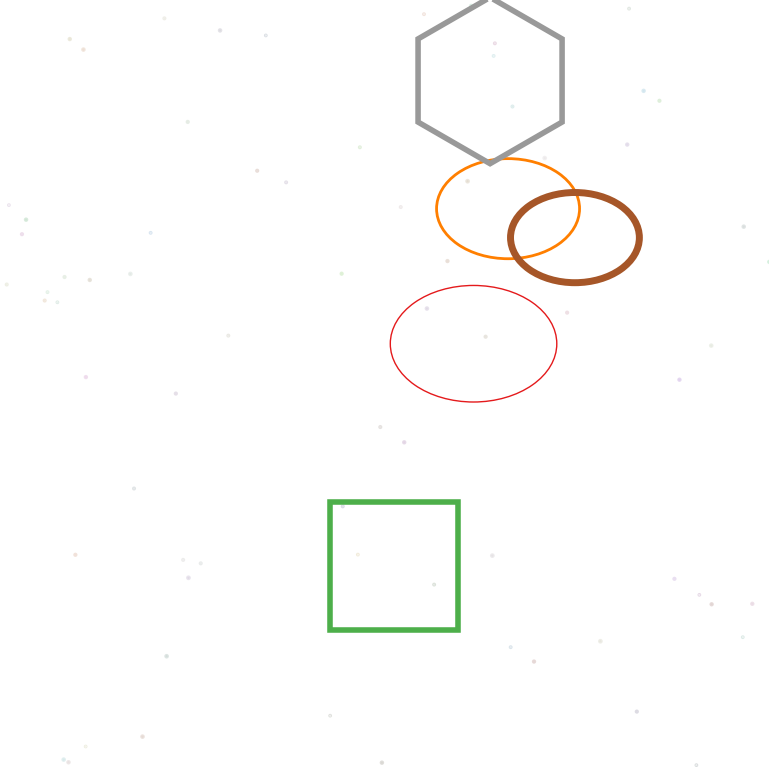[{"shape": "oval", "thickness": 0.5, "radius": 0.54, "center": [0.615, 0.554]}, {"shape": "square", "thickness": 2, "radius": 0.42, "center": [0.512, 0.265]}, {"shape": "oval", "thickness": 1, "radius": 0.46, "center": [0.66, 0.729]}, {"shape": "oval", "thickness": 2.5, "radius": 0.42, "center": [0.747, 0.691]}, {"shape": "hexagon", "thickness": 2, "radius": 0.54, "center": [0.636, 0.895]}]